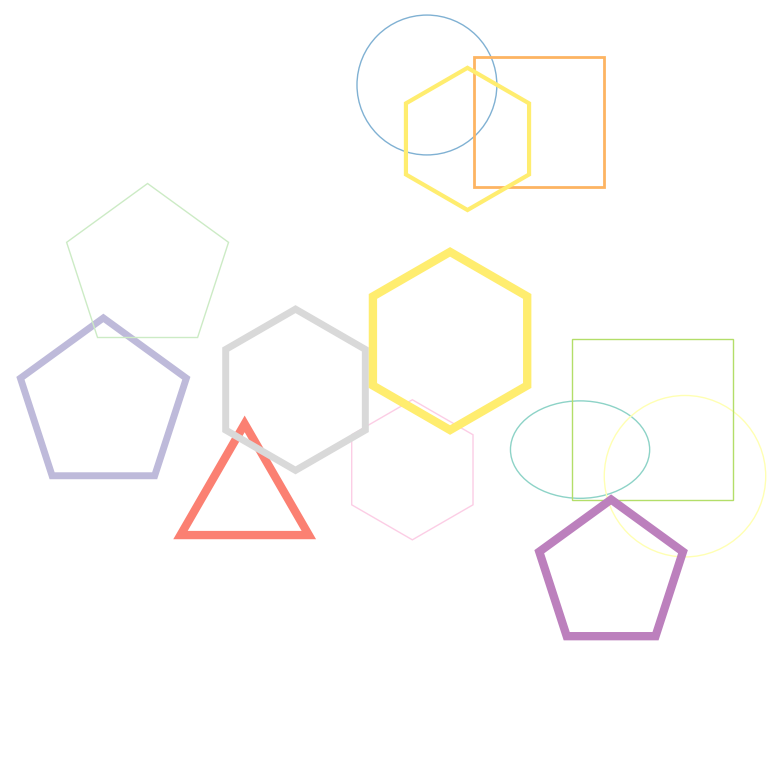[{"shape": "oval", "thickness": 0.5, "radius": 0.45, "center": [0.753, 0.416]}, {"shape": "circle", "thickness": 0.5, "radius": 0.52, "center": [0.89, 0.382]}, {"shape": "pentagon", "thickness": 2.5, "radius": 0.57, "center": [0.134, 0.474]}, {"shape": "triangle", "thickness": 3, "radius": 0.48, "center": [0.318, 0.353]}, {"shape": "circle", "thickness": 0.5, "radius": 0.45, "center": [0.554, 0.89]}, {"shape": "square", "thickness": 1, "radius": 0.42, "center": [0.7, 0.841]}, {"shape": "square", "thickness": 0.5, "radius": 0.52, "center": [0.847, 0.455]}, {"shape": "hexagon", "thickness": 0.5, "radius": 0.45, "center": [0.536, 0.39]}, {"shape": "hexagon", "thickness": 2.5, "radius": 0.52, "center": [0.384, 0.494]}, {"shape": "pentagon", "thickness": 3, "radius": 0.49, "center": [0.794, 0.253]}, {"shape": "pentagon", "thickness": 0.5, "radius": 0.55, "center": [0.192, 0.651]}, {"shape": "hexagon", "thickness": 1.5, "radius": 0.46, "center": [0.607, 0.82]}, {"shape": "hexagon", "thickness": 3, "radius": 0.58, "center": [0.584, 0.557]}]